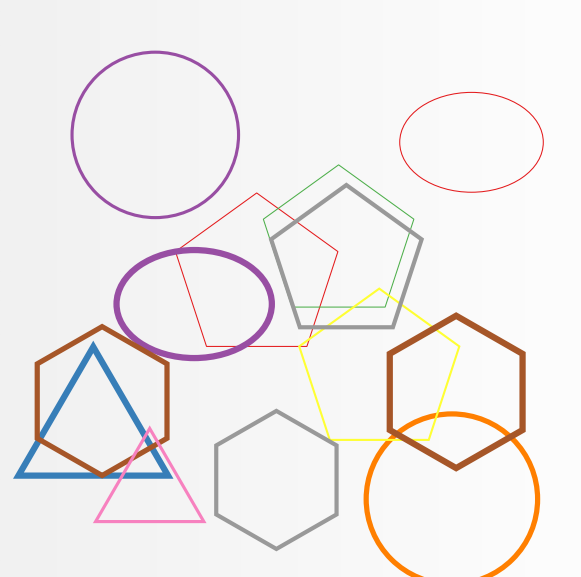[{"shape": "oval", "thickness": 0.5, "radius": 0.62, "center": [0.811, 0.753]}, {"shape": "pentagon", "thickness": 0.5, "radius": 0.73, "center": [0.442, 0.518]}, {"shape": "triangle", "thickness": 3, "radius": 0.74, "center": [0.16, 0.25]}, {"shape": "pentagon", "thickness": 0.5, "radius": 0.68, "center": [0.583, 0.578]}, {"shape": "oval", "thickness": 3, "radius": 0.67, "center": [0.334, 0.473]}, {"shape": "circle", "thickness": 1.5, "radius": 0.72, "center": [0.267, 0.766]}, {"shape": "circle", "thickness": 2.5, "radius": 0.74, "center": [0.777, 0.135]}, {"shape": "pentagon", "thickness": 1, "radius": 0.72, "center": [0.652, 0.355]}, {"shape": "hexagon", "thickness": 3, "radius": 0.66, "center": [0.785, 0.32]}, {"shape": "hexagon", "thickness": 2.5, "radius": 0.64, "center": [0.176, 0.305]}, {"shape": "triangle", "thickness": 1.5, "radius": 0.54, "center": [0.258, 0.15]}, {"shape": "pentagon", "thickness": 2, "radius": 0.68, "center": [0.596, 0.543]}, {"shape": "hexagon", "thickness": 2, "radius": 0.6, "center": [0.476, 0.168]}]